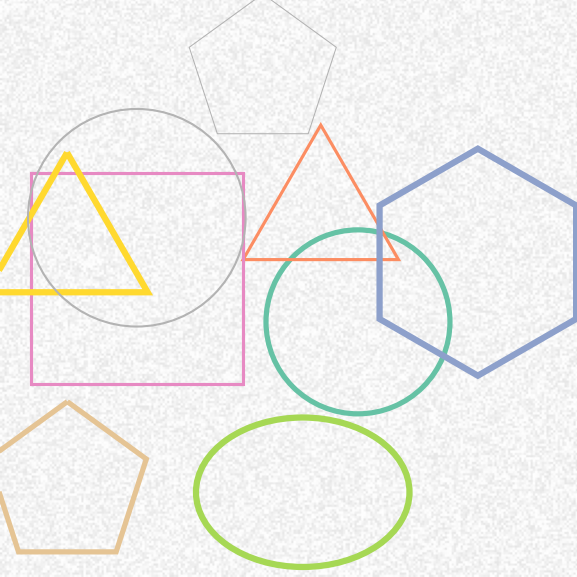[{"shape": "circle", "thickness": 2.5, "radius": 0.8, "center": [0.62, 0.442]}, {"shape": "triangle", "thickness": 1.5, "radius": 0.78, "center": [0.555, 0.627]}, {"shape": "hexagon", "thickness": 3, "radius": 0.98, "center": [0.827, 0.545]}, {"shape": "square", "thickness": 1.5, "radius": 0.92, "center": [0.237, 0.517]}, {"shape": "oval", "thickness": 3, "radius": 0.92, "center": [0.524, 0.147]}, {"shape": "triangle", "thickness": 3, "radius": 0.81, "center": [0.116, 0.574]}, {"shape": "pentagon", "thickness": 2.5, "radius": 0.72, "center": [0.117, 0.16]}, {"shape": "pentagon", "thickness": 0.5, "radius": 0.67, "center": [0.455, 0.876]}, {"shape": "circle", "thickness": 1, "radius": 0.94, "center": [0.237, 0.622]}]